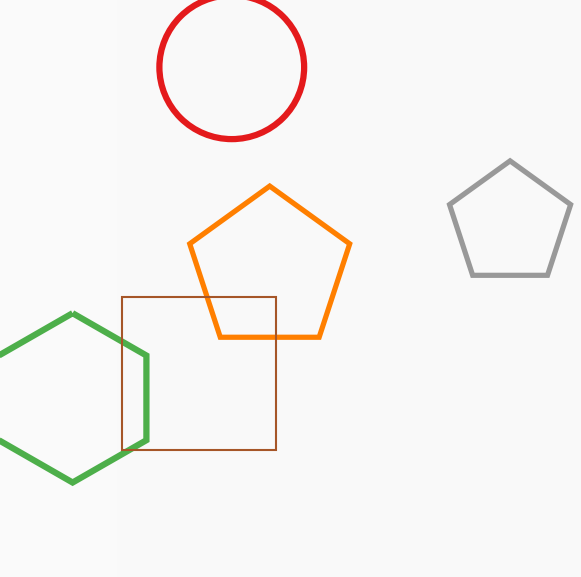[{"shape": "circle", "thickness": 3, "radius": 0.62, "center": [0.399, 0.883]}, {"shape": "hexagon", "thickness": 3, "radius": 0.73, "center": [0.125, 0.31]}, {"shape": "pentagon", "thickness": 2.5, "radius": 0.72, "center": [0.464, 0.532]}, {"shape": "square", "thickness": 1, "radius": 0.66, "center": [0.343, 0.352]}, {"shape": "pentagon", "thickness": 2.5, "radius": 0.55, "center": [0.878, 0.611]}]